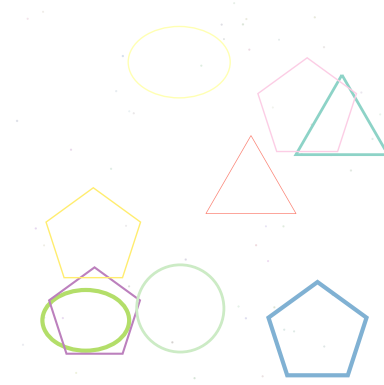[{"shape": "triangle", "thickness": 2, "radius": 0.69, "center": [0.888, 0.667]}, {"shape": "oval", "thickness": 1, "radius": 0.66, "center": [0.465, 0.839]}, {"shape": "triangle", "thickness": 0.5, "radius": 0.68, "center": [0.652, 0.513]}, {"shape": "pentagon", "thickness": 3, "radius": 0.67, "center": [0.825, 0.134]}, {"shape": "oval", "thickness": 3, "radius": 0.56, "center": [0.223, 0.168]}, {"shape": "pentagon", "thickness": 1, "radius": 0.67, "center": [0.798, 0.715]}, {"shape": "pentagon", "thickness": 1.5, "radius": 0.62, "center": [0.246, 0.182]}, {"shape": "circle", "thickness": 2, "radius": 0.57, "center": [0.468, 0.199]}, {"shape": "pentagon", "thickness": 1, "radius": 0.65, "center": [0.242, 0.383]}]